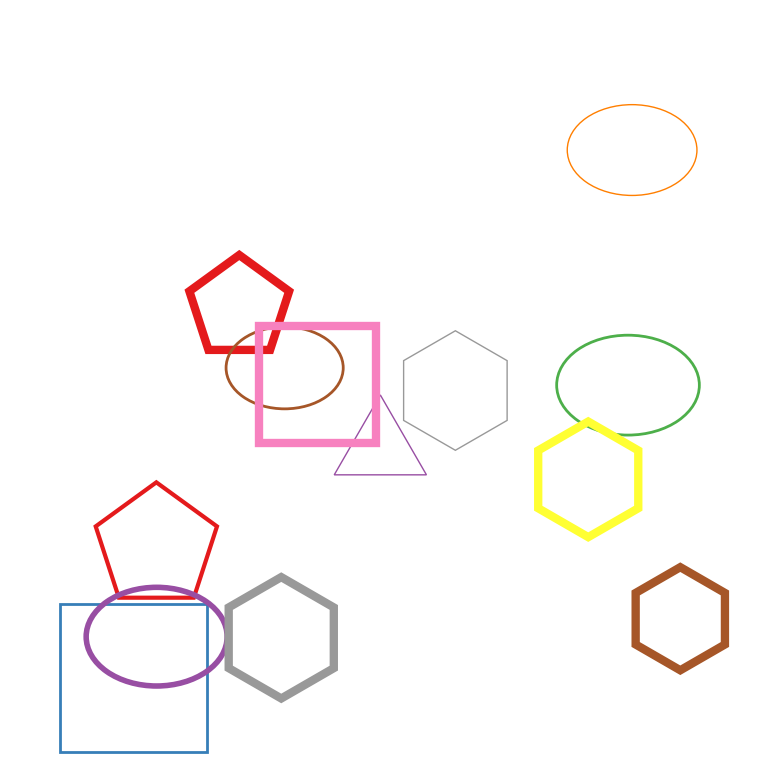[{"shape": "pentagon", "thickness": 3, "radius": 0.34, "center": [0.311, 0.601]}, {"shape": "pentagon", "thickness": 1.5, "radius": 0.41, "center": [0.203, 0.291]}, {"shape": "square", "thickness": 1, "radius": 0.48, "center": [0.173, 0.119]}, {"shape": "oval", "thickness": 1, "radius": 0.46, "center": [0.816, 0.5]}, {"shape": "triangle", "thickness": 0.5, "radius": 0.35, "center": [0.494, 0.418]}, {"shape": "oval", "thickness": 2, "radius": 0.46, "center": [0.203, 0.173]}, {"shape": "oval", "thickness": 0.5, "radius": 0.42, "center": [0.821, 0.805]}, {"shape": "hexagon", "thickness": 3, "radius": 0.38, "center": [0.764, 0.377]}, {"shape": "hexagon", "thickness": 3, "radius": 0.33, "center": [0.884, 0.196]}, {"shape": "oval", "thickness": 1, "radius": 0.38, "center": [0.37, 0.522]}, {"shape": "square", "thickness": 3, "radius": 0.38, "center": [0.412, 0.501]}, {"shape": "hexagon", "thickness": 0.5, "radius": 0.39, "center": [0.591, 0.493]}, {"shape": "hexagon", "thickness": 3, "radius": 0.39, "center": [0.365, 0.172]}]